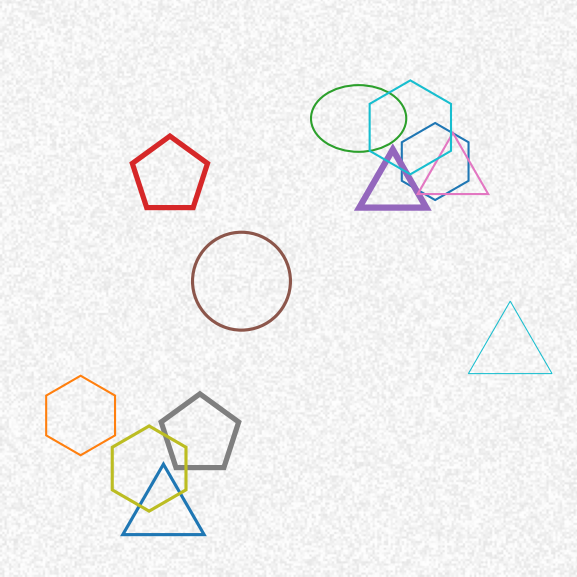[{"shape": "hexagon", "thickness": 1, "radius": 0.33, "center": [0.754, 0.719]}, {"shape": "triangle", "thickness": 1.5, "radius": 0.41, "center": [0.283, 0.114]}, {"shape": "hexagon", "thickness": 1, "radius": 0.34, "center": [0.14, 0.28]}, {"shape": "oval", "thickness": 1, "radius": 0.41, "center": [0.621, 0.794]}, {"shape": "pentagon", "thickness": 2.5, "radius": 0.34, "center": [0.294, 0.695]}, {"shape": "triangle", "thickness": 3, "radius": 0.34, "center": [0.68, 0.673]}, {"shape": "circle", "thickness": 1.5, "radius": 0.42, "center": [0.418, 0.512]}, {"shape": "triangle", "thickness": 1, "radius": 0.35, "center": [0.784, 0.698]}, {"shape": "pentagon", "thickness": 2.5, "radius": 0.35, "center": [0.346, 0.247]}, {"shape": "hexagon", "thickness": 1.5, "radius": 0.37, "center": [0.258, 0.188]}, {"shape": "triangle", "thickness": 0.5, "radius": 0.42, "center": [0.883, 0.394]}, {"shape": "hexagon", "thickness": 1, "radius": 0.41, "center": [0.711, 0.779]}]